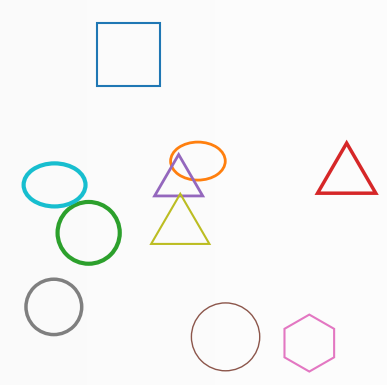[{"shape": "square", "thickness": 1.5, "radius": 0.41, "center": [0.332, 0.859]}, {"shape": "oval", "thickness": 2, "radius": 0.35, "center": [0.511, 0.582]}, {"shape": "circle", "thickness": 3, "radius": 0.4, "center": [0.229, 0.395]}, {"shape": "triangle", "thickness": 2.5, "radius": 0.43, "center": [0.895, 0.542]}, {"shape": "triangle", "thickness": 2, "radius": 0.36, "center": [0.461, 0.527]}, {"shape": "circle", "thickness": 1, "radius": 0.44, "center": [0.582, 0.125]}, {"shape": "hexagon", "thickness": 1.5, "radius": 0.37, "center": [0.798, 0.109]}, {"shape": "circle", "thickness": 2.5, "radius": 0.36, "center": [0.139, 0.203]}, {"shape": "triangle", "thickness": 1.5, "radius": 0.43, "center": [0.465, 0.41]}, {"shape": "oval", "thickness": 3, "radius": 0.4, "center": [0.141, 0.52]}]